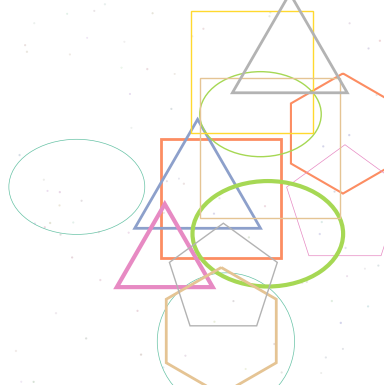[{"shape": "circle", "thickness": 0.5, "radius": 0.89, "center": [0.587, 0.113]}, {"shape": "oval", "thickness": 0.5, "radius": 0.88, "center": [0.2, 0.515]}, {"shape": "hexagon", "thickness": 1.5, "radius": 0.78, "center": [0.891, 0.653]}, {"shape": "square", "thickness": 2, "radius": 0.77, "center": [0.574, 0.485]}, {"shape": "triangle", "thickness": 2, "radius": 0.94, "center": [0.513, 0.501]}, {"shape": "triangle", "thickness": 3, "radius": 0.72, "center": [0.428, 0.326]}, {"shape": "pentagon", "thickness": 0.5, "radius": 0.8, "center": [0.896, 0.465]}, {"shape": "oval", "thickness": 1, "radius": 0.79, "center": [0.677, 0.703]}, {"shape": "oval", "thickness": 3, "radius": 0.98, "center": [0.696, 0.393]}, {"shape": "square", "thickness": 1, "radius": 0.79, "center": [0.655, 0.813]}, {"shape": "square", "thickness": 1, "radius": 0.91, "center": [0.701, 0.616]}, {"shape": "hexagon", "thickness": 2, "radius": 0.82, "center": [0.575, 0.14]}, {"shape": "pentagon", "thickness": 1, "radius": 0.74, "center": [0.58, 0.273]}, {"shape": "triangle", "thickness": 2, "radius": 0.86, "center": [0.753, 0.845]}]